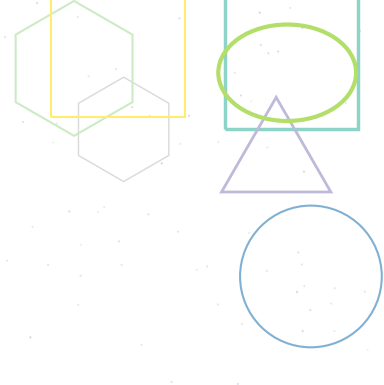[{"shape": "square", "thickness": 2.5, "radius": 0.86, "center": [0.758, 0.836]}, {"shape": "triangle", "thickness": 2, "radius": 0.82, "center": [0.717, 0.583]}, {"shape": "circle", "thickness": 1.5, "radius": 0.92, "center": [0.808, 0.282]}, {"shape": "oval", "thickness": 3, "radius": 0.89, "center": [0.746, 0.811]}, {"shape": "hexagon", "thickness": 1, "radius": 0.68, "center": [0.321, 0.664]}, {"shape": "hexagon", "thickness": 1.5, "radius": 0.88, "center": [0.192, 0.822]}, {"shape": "square", "thickness": 1.5, "radius": 0.87, "center": [0.307, 0.872]}]